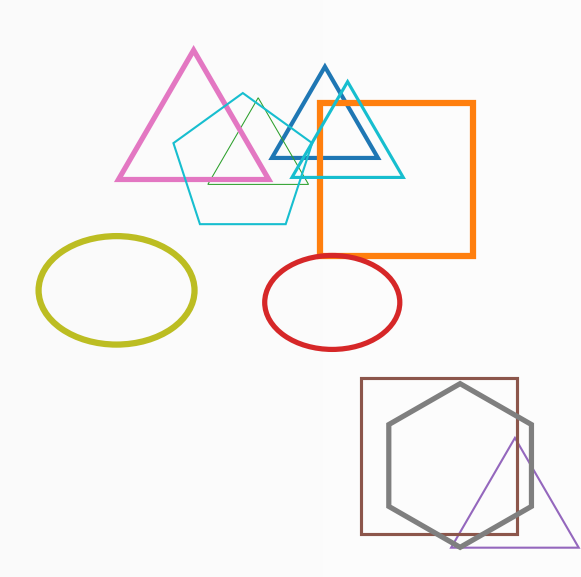[{"shape": "triangle", "thickness": 2, "radius": 0.53, "center": [0.559, 0.778]}, {"shape": "square", "thickness": 3, "radius": 0.66, "center": [0.682, 0.689]}, {"shape": "triangle", "thickness": 0.5, "radius": 0.5, "center": [0.444, 0.73]}, {"shape": "oval", "thickness": 2.5, "radius": 0.58, "center": [0.572, 0.475]}, {"shape": "triangle", "thickness": 1, "radius": 0.63, "center": [0.886, 0.114]}, {"shape": "square", "thickness": 1.5, "radius": 0.67, "center": [0.755, 0.21]}, {"shape": "triangle", "thickness": 2.5, "radius": 0.75, "center": [0.333, 0.763]}, {"shape": "hexagon", "thickness": 2.5, "radius": 0.71, "center": [0.792, 0.193]}, {"shape": "oval", "thickness": 3, "radius": 0.67, "center": [0.201, 0.496]}, {"shape": "triangle", "thickness": 1.5, "radius": 0.55, "center": [0.598, 0.747]}, {"shape": "pentagon", "thickness": 1, "radius": 0.63, "center": [0.418, 0.713]}]